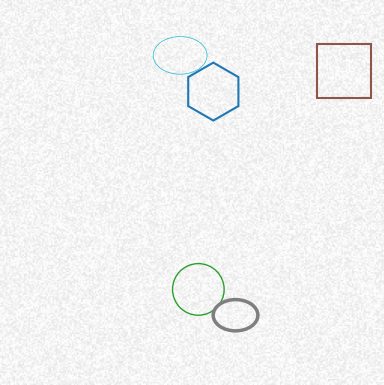[{"shape": "hexagon", "thickness": 1.5, "radius": 0.38, "center": [0.554, 0.762]}, {"shape": "circle", "thickness": 1, "radius": 0.34, "center": [0.515, 0.248]}, {"shape": "square", "thickness": 1.5, "radius": 0.35, "center": [0.894, 0.816]}, {"shape": "oval", "thickness": 2.5, "radius": 0.29, "center": [0.612, 0.181]}, {"shape": "oval", "thickness": 0.5, "radius": 0.35, "center": [0.468, 0.856]}]